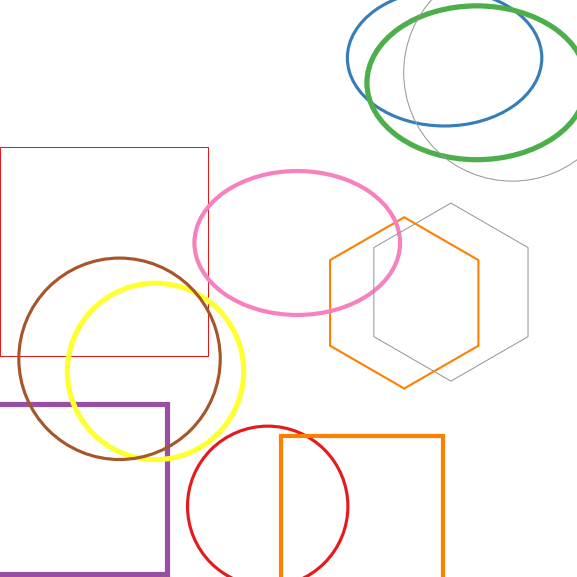[{"shape": "circle", "thickness": 1.5, "radius": 0.69, "center": [0.464, 0.122]}, {"shape": "square", "thickness": 0.5, "radius": 0.9, "center": [0.18, 0.564]}, {"shape": "oval", "thickness": 1.5, "radius": 0.84, "center": [0.77, 0.899]}, {"shape": "oval", "thickness": 2.5, "radius": 0.95, "center": [0.826, 0.856]}, {"shape": "square", "thickness": 2.5, "radius": 0.74, "center": [0.142, 0.152]}, {"shape": "hexagon", "thickness": 1, "radius": 0.74, "center": [0.7, 0.475]}, {"shape": "square", "thickness": 2, "radius": 0.7, "center": [0.627, 0.105]}, {"shape": "circle", "thickness": 2.5, "radius": 0.76, "center": [0.269, 0.356]}, {"shape": "circle", "thickness": 1.5, "radius": 0.87, "center": [0.207, 0.378]}, {"shape": "oval", "thickness": 2, "radius": 0.89, "center": [0.515, 0.578]}, {"shape": "hexagon", "thickness": 0.5, "radius": 0.77, "center": [0.781, 0.493]}, {"shape": "circle", "thickness": 0.5, "radius": 0.94, "center": [0.887, 0.874]}]